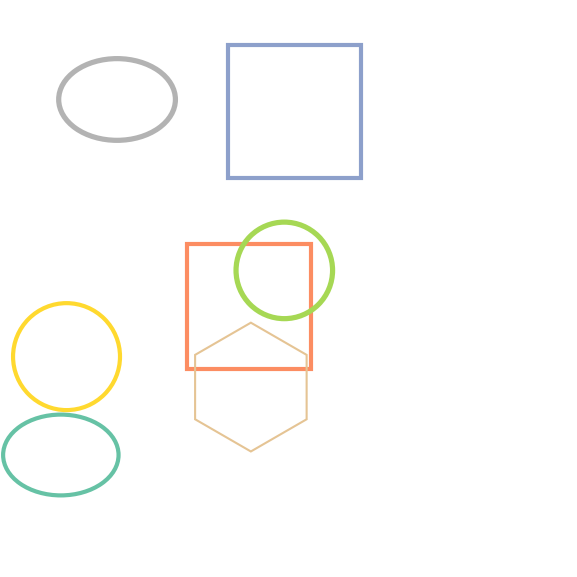[{"shape": "oval", "thickness": 2, "radius": 0.5, "center": [0.105, 0.211]}, {"shape": "square", "thickness": 2, "radius": 0.54, "center": [0.431, 0.468]}, {"shape": "square", "thickness": 2, "radius": 0.58, "center": [0.51, 0.806]}, {"shape": "circle", "thickness": 2.5, "radius": 0.42, "center": [0.492, 0.531]}, {"shape": "circle", "thickness": 2, "radius": 0.46, "center": [0.115, 0.382]}, {"shape": "hexagon", "thickness": 1, "radius": 0.56, "center": [0.434, 0.329]}, {"shape": "oval", "thickness": 2.5, "radius": 0.51, "center": [0.203, 0.827]}]